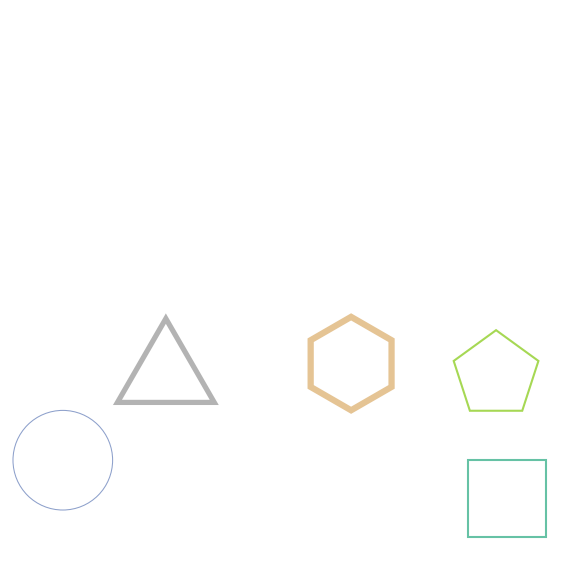[{"shape": "square", "thickness": 1, "radius": 0.34, "center": [0.877, 0.136]}, {"shape": "circle", "thickness": 0.5, "radius": 0.43, "center": [0.109, 0.202]}, {"shape": "pentagon", "thickness": 1, "radius": 0.39, "center": [0.859, 0.35]}, {"shape": "hexagon", "thickness": 3, "radius": 0.4, "center": [0.608, 0.37]}, {"shape": "triangle", "thickness": 2.5, "radius": 0.48, "center": [0.287, 0.351]}]